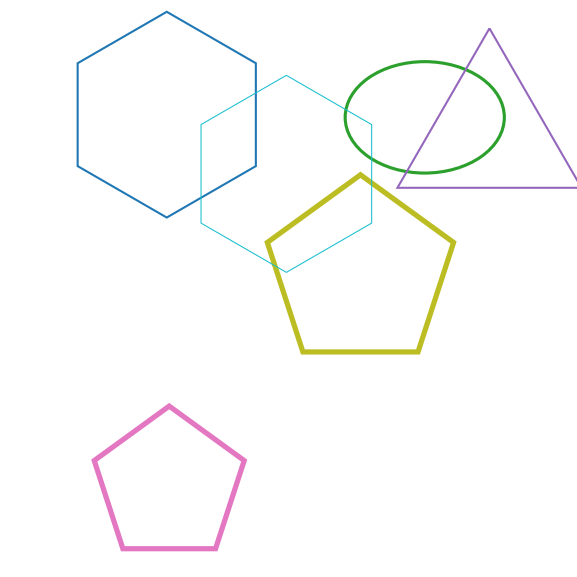[{"shape": "hexagon", "thickness": 1, "radius": 0.89, "center": [0.289, 0.801]}, {"shape": "oval", "thickness": 1.5, "radius": 0.69, "center": [0.736, 0.796]}, {"shape": "triangle", "thickness": 1, "radius": 0.92, "center": [0.848, 0.766]}, {"shape": "pentagon", "thickness": 2.5, "radius": 0.68, "center": [0.293, 0.159]}, {"shape": "pentagon", "thickness": 2.5, "radius": 0.85, "center": [0.624, 0.527]}, {"shape": "hexagon", "thickness": 0.5, "radius": 0.85, "center": [0.496, 0.698]}]